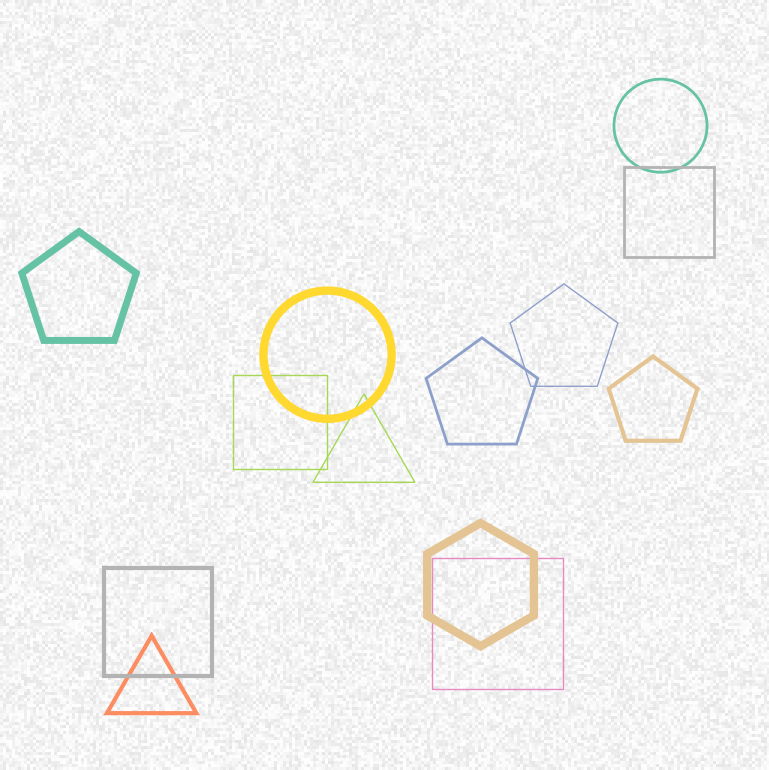[{"shape": "circle", "thickness": 1, "radius": 0.3, "center": [0.858, 0.837]}, {"shape": "pentagon", "thickness": 2.5, "radius": 0.39, "center": [0.103, 0.621]}, {"shape": "triangle", "thickness": 1.5, "radius": 0.34, "center": [0.197, 0.107]}, {"shape": "pentagon", "thickness": 1, "radius": 0.38, "center": [0.626, 0.485]}, {"shape": "pentagon", "thickness": 0.5, "radius": 0.37, "center": [0.732, 0.558]}, {"shape": "square", "thickness": 0.5, "radius": 0.42, "center": [0.646, 0.19]}, {"shape": "square", "thickness": 0.5, "radius": 0.3, "center": [0.363, 0.452]}, {"shape": "triangle", "thickness": 0.5, "radius": 0.38, "center": [0.473, 0.412]}, {"shape": "circle", "thickness": 3, "radius": 0.42, "center": [0.425, 0.539]}, {"shape": "pentagon", "thickness": 1.5, "radius": 0.3, "center": [0.848, 0.477]}, {"shape": "hexagon", "thickness": 3, "radius": 0.4, "center": [0.624, 0.241]}, {"shape": "square", "thickness": 1.5, "radius": 0.35, "center": [0.205, 0.192]}, {"shape": "square", "thickness": 1, "radius": 0.29, "center": [0.869, 0.725]}]